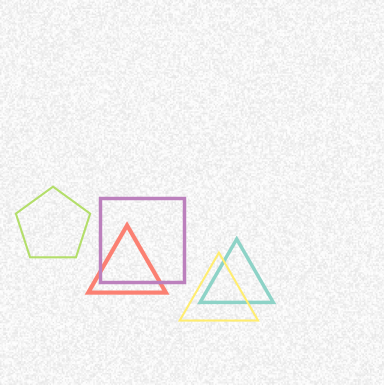[{"shape": "triangle", "thickness": 2.5, "radius": 0.55, "center": [0.615, 0.269]}, {"shape": "triangle", "thickness": 3, "radius": 0.58, "center": [0.33, 0.298]}, {"shape": "pentagon", "thickness": 1.5, "radius": 0.51, "center": [0.138, 0.414]}, {"shape": "square", "thickness": 2.5, "radius": 0.54, "center": [0.369, 0.377]}, {"shape": "triangle", "thickness": 1.5, "radius": 0.59, "center": [0.569, 0.226]}]